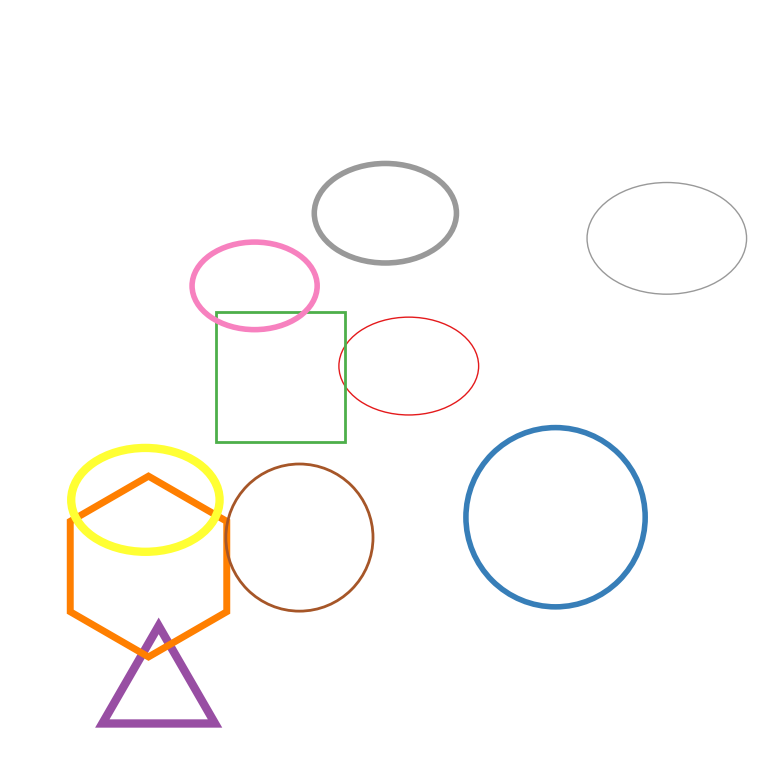[{"shape": "oval", "thickness": 0.5, "radius": 0.45, "center": [0.531, 0.525]}, {"shape": "circle", "thickness": 2, "radius": 0.58, "center": [0.721, 0.328]}, {"shape": "square", "thickness": 1, "radius": 0.42, "center": [0.364, 0.51]}, {"shape": "triangle", "thickness": 3, "radius": 0.42, "center": [0.206, 0.103]}, {"shape": "hexagon", "thickness": 2.5, "radius": 0.59, "center": [0.193, 0.264]}, {"shape": "oval", "thickness": 3, "radius": 0.48, "center": [0.189, 0.351]}, {"shape": "circle", "thickness": 1, "radius": 0.48, "center": [0.389, 0.302]}, {"shape": "oval", "thickness": 2, "radius": 0.41, "center": [0.331, 0.629]}, {"shape": "oval", "thickness": 2, "radius": 0.46, "center": [0.5, 0.723]}, {"shape": "oval", "thickness": 0.5, "radius": 0.52, "center": [0.866, 0.69]}]